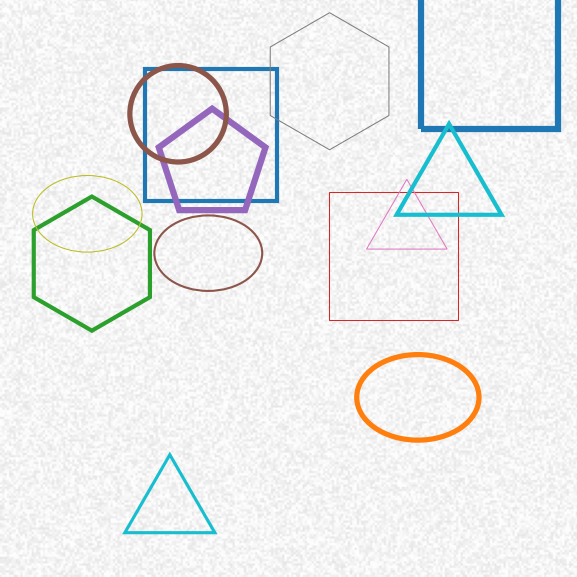[{"shape": "square", "thickness": 2, "radius": 0.57, "center": [0.365, 0.765]}, {"shape": "square", "thickness": 3, "radius": 0.6, "center": [0.847, 0.895]}, {"shape": "oval", "thickness": 2.5, "radius": 0.53, "center": [0.724, 0.311]}, {"shape": "hexagon", "thickness": 2, "radius": 0.58, "center": [0.159, 0.543]}, {"shape": "square", "thickness": 0.5, "radius": 0.56, "center": [0.681, 0.556]}, {"shape": "pentagon", "thickness": 3, "radius": 0.49, "center": [0.367, 0.714]}, {"shape": "oval", "thickness": 1, "radius": 0.47, "center": [0.361, 0.561]}, {"shape": "circle", "thickness": 2.5, "radius": 0.42, "center": [0.308, 0.802]}, {"shape": "triangle", "thickness": 0.5, "radius": 0.4, "center": [0.704, 0.608]}, {"shape": "hexagon", "thickness": 0.5, "radius": 0.59, "center": [0.571, 0.858]}, {"shape": "oval", "thickness": 0.5, "radius": 0.47, "center": [0.151, 0.629]}, {"shape": "triangle", "thickness": 1.5, "radius": 0.45, "center": [0.294, 0.122]}, {"shape": "triangle", "thickness": 2, "radius": 0.52, "center": [0.778, 0.68]}]